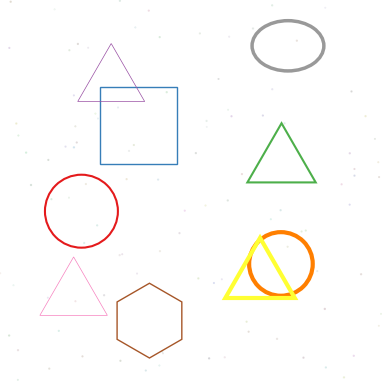[{"shape": "circle", "thickness": 1.5, "radius": 0.47, "center": [0.211, 0.451]}, {"shape": "square", "thickness": 1, "radius": 0.5, "center": [0.359, 0.675]}, {"shape": "triangle", "thickness": 1.5, "radius": 0.51, "center": [0.731, 0.577]}, {"shape": "triangle", "thickness": 0.5, "radius": 0.5, "center": [0.289, 0.787]}, {"shape": "circle", "thickness": 3, "radius": 0.41, "center": [0.73, 0.314]}, {"shape": "triangle", "thickness": 3, "radius": 0.52, "center": [0.675, 0.278]}, {"shape": "hexagon", "thickness": 1, "radius": 0.49, "center": [0.388, 0.167]}, {"shape": "triangle", "thickness": 0.5, "radius": 0.51, "center": [0.191, 0.231]}, {"shape": "oval", "thickness": 2.5, "radius": 0.47, "center": [0.748, 0.881]}]